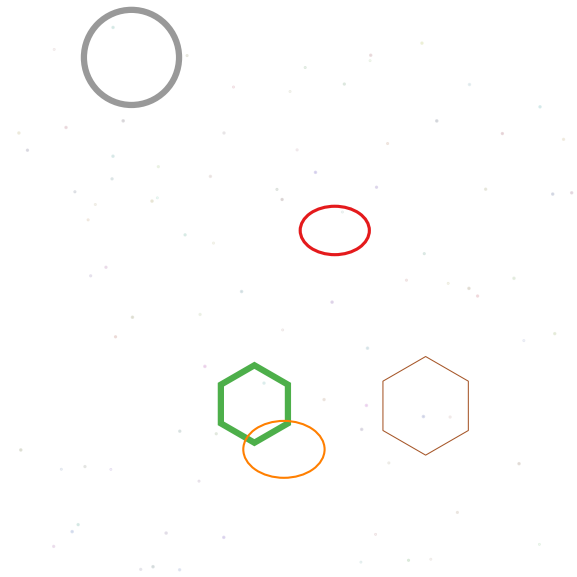[{"shape": "oval", "thickness": 1.5, "radius": 0.3, "center": [0.58, 0.6]}, {"shape": "hexagon", "thickness": 3, "radius": 0.34, "center": [0.441, 0.3]}, {"shape": "oval", "thickness": 1, "radius": 0.35, "center": [0.492, 0.221]}, {"shape": "hexagon", "thickness": 0.5, "radius": 0.43, "center": [0.737, 0.296]}, {"shape": "circle", "thickness": 3, "radius": 0.41, "center": [0.228, 0.9]}]